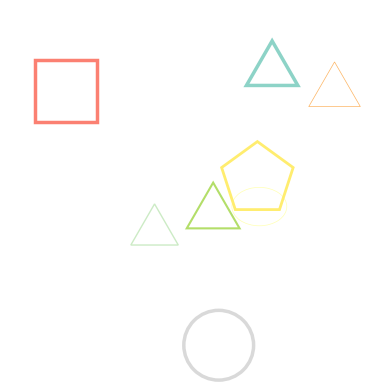[{"shape": "triangle", "thickness": 2.5, "radius": 0.39, "center": [0.707, 0.817]}, {"shape": "oval", "thickness": 0.5, "radius": 0.36, "center": [0.674, 0.463]}, {"shape": "square", "thickness": 2.5, "radius": 0.4, "center": [0.172, 0.763]}, {"shape": "triangle", "thickness": 0.5, "radius": 0.39, "center": [0.869, 0.762]}, {"shape": "triangle", "thickness": 1.5, "radius": 0.4, "center": [0.554, 0.446]}, {"shape": "circle", "thickness": 2.5, "radius": 0.45, "center": [0.568, 0.103]}, {"shape": "triangle", "thickness": 1, "radius": 0.36, "center": [0.401, 0.399]}, {"shape": "pentagon", "thickness": 2, "radius": 0.49, "center": [0.669, 0.535]}]